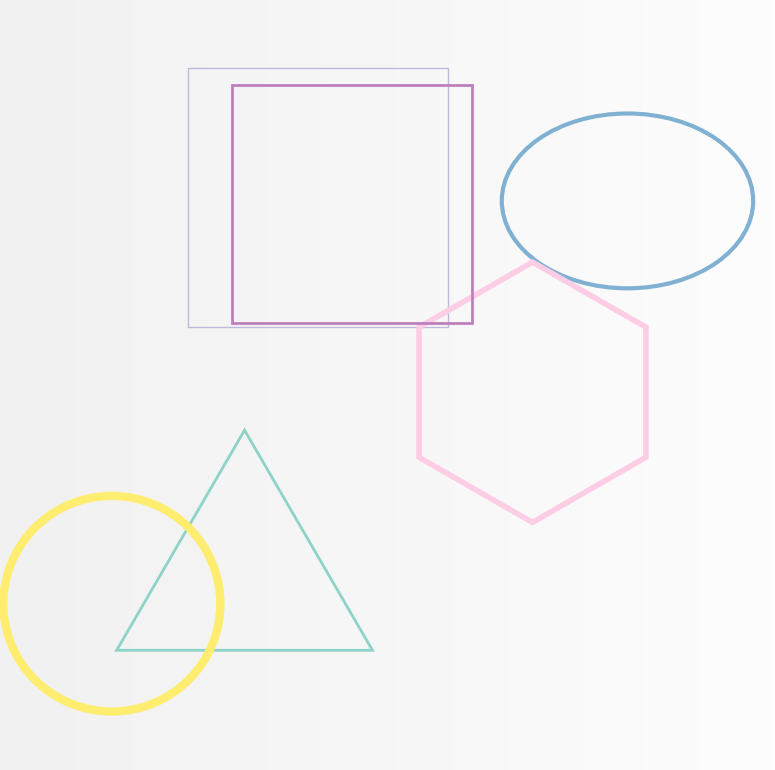[{"shape": "triangle", "thickness": 1, "radius": 0.95, "center": [0.316, 0.251]}, {"shape": "square", "thickness": 0.5, "radius": 0.84, "center": [0.41, 0.744]}, {"shape": "oval", "thickness": 1.5, "radius": 0.81, "center": [0.81, 0.739]}, {"shape": "hexagon", "thickness": 2, "radius": 0.84, "center": [0.687, 0.491]}, {"shape": "square", "thickness": 1, "radius": 0.77, "center": [0.454, 0.735]}, {"shape": "circle", "thickness": 3, "radius": 0.7, "center": [0.144, 0.216]}]